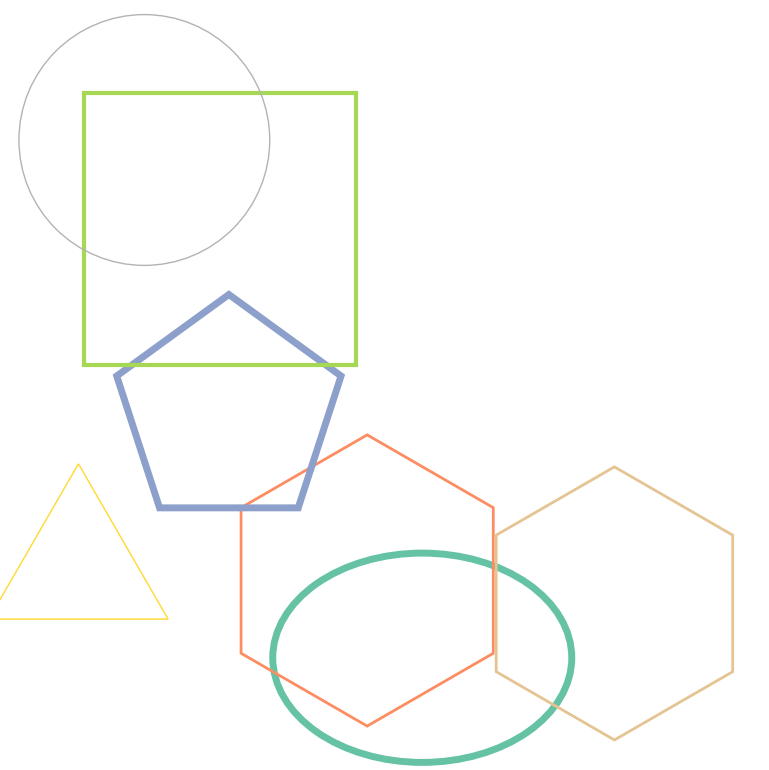[{"shape": "oval", "thickness": 2.5, "radius": 0.97, "center": [0.548, 0.146]}, {"shape": "hexagon", "thickness": 1, "radius": 0.95, "center": [0.477, 0.246]}, {"shape": "pentagon", "thickness": 2.5, "radius": 0.77, "center": [0.297, 0.464]}, {"shape": "square", "thickness": 1.5, "radius": 0.88, "center": [0.286, 0.702]}, {"shape": "triangle", "thickness": 0.5, "radius": 0.67, "center": [0.102, 0.263]}, {"shape": "hexagon", "thickness": 1, "radius": 0.89, "center": [0.798, 0.216]}, {"shape": "circle", "thickness": 0.5, "radius": 0.81, "center": [0.187, 0.818]}]